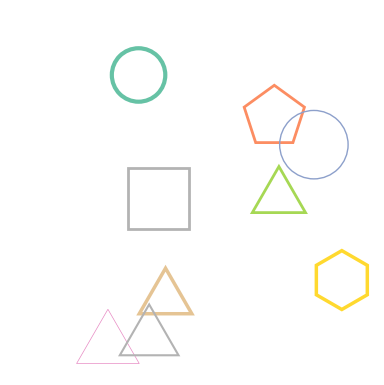[{"shape": "circle", "thickness": 3, "radius": 0.35, "center": [0.36, 0.805]}, {"shape": "pentagon", "thickness": 2, "radius": 0.41, "center": [0.712, 0.696]}, {"shape": "circle", "thickness": 1, "radius": 0.44, "center": [0.815, 0.624]}, {"shape": "triangle", "thickness": 0.5, "radius": 0.47, "center": [0.28, 0.103]}, {"shape": "triangle", "thickness": 2, "radius": 0.4, "center": [0.724, 0.488]}, {"shape": "hexagon", "thickness": 2.5, "radius": 0.38, "center": [0.888, 0.273]}, {"shape": "triangle", "thickness": 2.5, "radius": 0.39, "center": [0.43, 0.225]}, {"shape": "triangle", "thickness": 1.5, "radius": 0.44, "center": [0.387, 0.121]}, {"shape": "square", "thickness": 2, "radius": 0.4, "center": [0.413, 0.484]}]